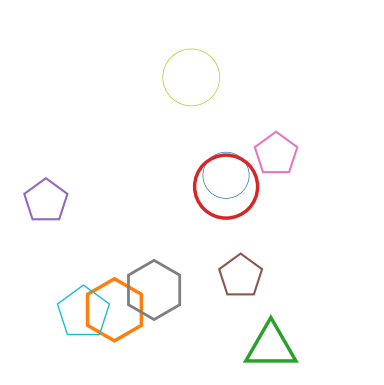[{"shape": "circle", "thickness": 0.5, "radius": 0.3, "center": [0.587, 0.545]}, {"shape": "hexagon", "thickness": 2.5, "radius": 0.4, "center": [0.297, 0.195]}, {"shape": "triangle", "thickness": 2.5, "radius": 0.38, "center": [0.704, 0.1]}, {"shape": "circle", "thickness": 2.5, "radius": 0.41, "center": [0.587, 0.515]}, {"shape": "pentagon", "thickness": 1.5, "radius": 0.29, "center": [0.119, 0.478]}, {"shape": "pentagon", "thickness": 1.5, "radius": 0.29, "center": [0.625, 0.283]}, {"shape": "pentagon", "thickness": 1.5, "radius": 0.29, "center": [0.717, 0.6]}, {"shape": "hexagon", "thickness": 2, "radius": 0.38, "center": [0.4, 0.247]}, {"shape": "circle", "thickness": 0.5, "radius": 0.37, "center": [0.497, 0.799]}, {"shape": "pentagon", "thickness": 1, "radius": 0.35, "center": [0.217, 0.189]}]